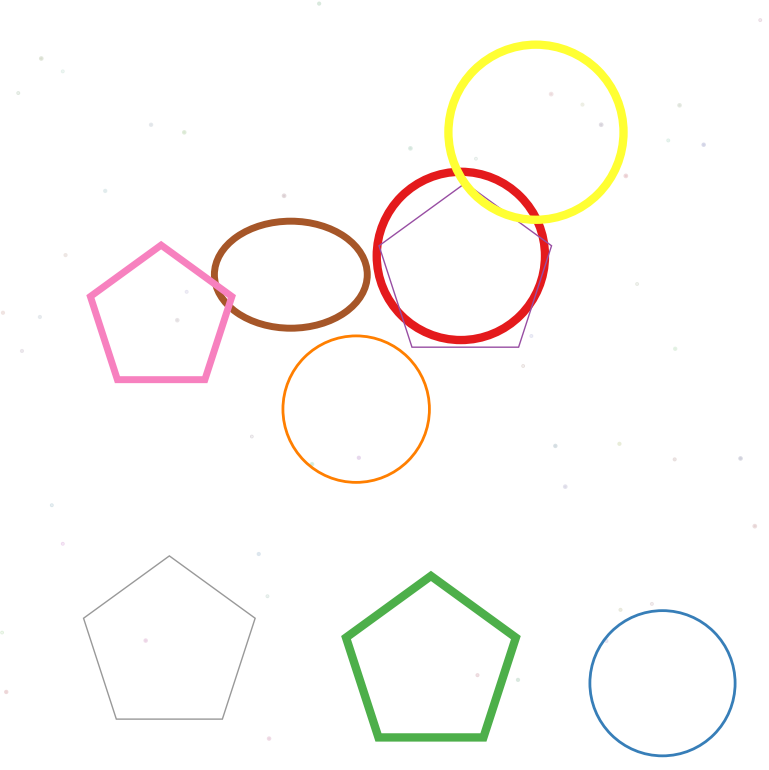[{"shape": "circle", "thickness": 3, "radius": 0.55, "center": [0.599, 0.668]}, {"shape": "circle", "thickness": 1, "radius": 0.47, "center": [0.86, 0.113]}, {"shape": "pentagon", "thickness": 3, "radius": 0.58, "center": [0.56, 0.136]}, {"shape": "pentagon", "thickness": 0.5, "radius": 0.59, "center": [0.604, 0.644]}, {"shape": "circle", "thickness": 1, "radius": 0.48, "center": [0.463, 0.469]}, {"shape": "circle", "thickness": 3, "radius": 0.57, "center": [0.696, 0.828]}, {"shape": "oval", "thickness": 2.5, "radius": 0.5, "center": [0.378, 0.643]}, {"shape": "pentagon", "thickness": 2.5, "radius": 0.48, "center": [0.209, 0.585]}, {"shape": "pentagon", "thickness": 0.5, "radius": 0.59, "center": [0.22, 0.161]}]